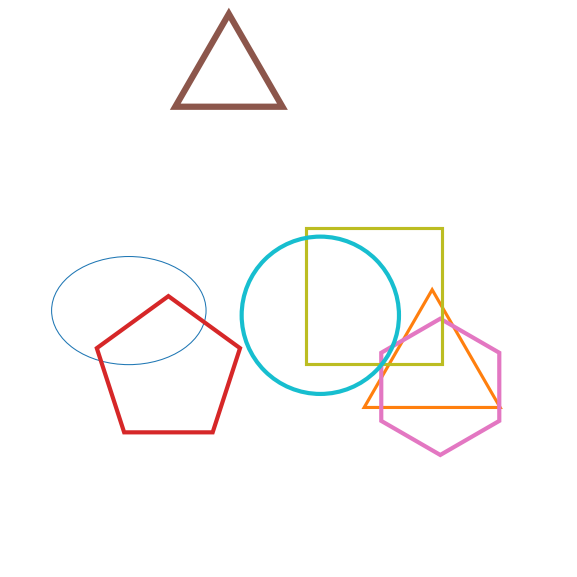[{"shape": "oval", "thickness": 0.5, "radius": 0.67, "center": [0.223, 0.461]}, {"shape": "triangle", "thickness": 1.5, "radius": 0.68, "center": [0.748, 0.362]}, {"shape": "pentagon", "thickness": 2, "radius": 0.65, "center": [0.292, 0.356]}, {"shape": "triangle", "thickness": 3, "radius": 0.54, "center": [0.396, 0.868]}, {"shape": "hexagon", "thickness": 2, "radius": 0.59, "center": [0.762, 0.329]}, {"shape": "square", "thickness": 1.5, "radius": 0.59, "center": [0.648, 0.487]}, {"shape": "circle", "thickness": 2, "radius": 0.68, "center": [0.555, 0.453]}]